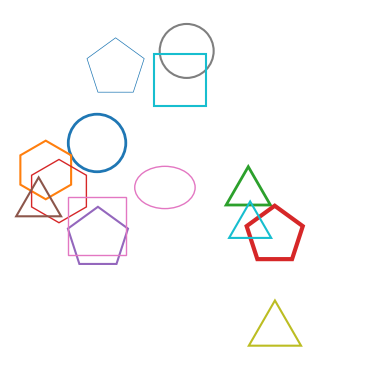[{"shape": "circle", "thickness": 2, "radius": 0.37, "center": [0.252, 0.629]}, {"shape": "pentagon", "thickness": 0.5, "radius": 0.39, "center": [0.3, 0.824]}, {"shape": "hexagon", "thickness": 1.5, "radius": 0.38, "center": [0.119, 0.559]}, {"shape": "triangle", "thickness": 2, "radius": 0.33, "center": [0.645, 0.501]}, {"shape": "pentagon", "thickness": 3, "radius": 0.38, "center": [0.714, 0.389]}, {"shape": "hexagon", "thickness": 1, "radius": 0.41, "center": [0.153, 0.504]}, {"shape": "pentagon", "thickness": 1.5, "radius": 0.41, "center": [0.254, 0.381]}, {"shape": "triangle", "thickness": 1.5, "radius": 0.34, "center": [0.1, 0.472]}, {"shape": "square", "thickness": 1, "radius": 0.37, "center": [0.252, 0.413]}, {"shape": "oval", "thickness": 1, "radius": 0.39, "center": [0.428, 0.513]}, {"shape": "circle", "thickness": 1.5, "radius": 0.35, "center": [0.485, 0.868]}, {"shape": "triangle", "thickness": 1.5, "radius": 0.39, "center": [0.714, 0.141]}, {"shape": "square", "thickness": 1.5, "radius": 0.34, "center": [0.467, 0.791]}, {"shape": "triangle", "thickness": 1.5, "radius": 0.32, "center": [0.65, 0.414]}]